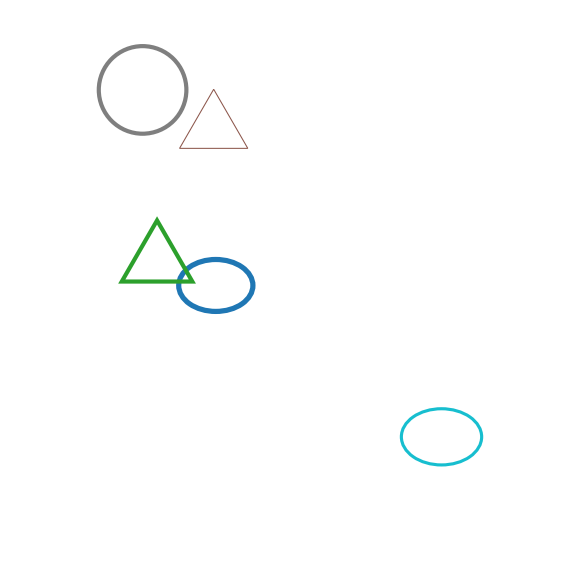[{"shape": "oval", "thickness": 2.5, "radius": 0.32, "center": [0.374, 0.505]}, {"shape": "triangle", "thickness": 2, "radius": 0.35, "center": [0.272, 0.547]}, {"shape": "triangle", "thickness": 0.5, "radius": 0.34, "center": [0.37, 0.776]}, {"shape": "circle", "thickness": 2, "radius": 0.38, "center": [0.247, 0.843]}, {"shape": "oval", "thickness": 1.5, "radius": 0.35, "center": [0.765, 0.243]}]